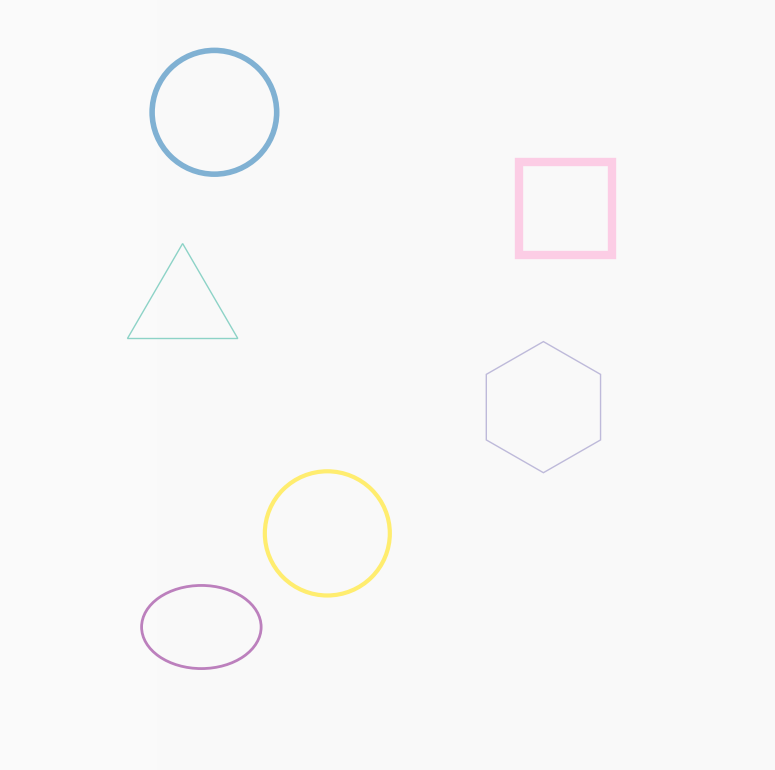[{"shape": "triangle", "thickness": 0.5, "radius": 0.41, "center": [0.236, 0.601]}, {"shape": "hexagon", "thickness": 0.5, "radius": 0.43, "center": [0.701, 0.471]}, {"shape": "circle", "thickness": 2, "radius": 0.4, "center": [0.277, 0.854]}, {"shape": "square", "thickness": 3, "radius": 0.3, "center": [0.73, 0.729]}, {"shape": "oval", "thickness": 1, "radius": 0.39, "center": [0.26, 0.186]}, {"shape": "circle", "thickness": 1.5, "radius": 0.4, "center": [0.422, 0.307]}]